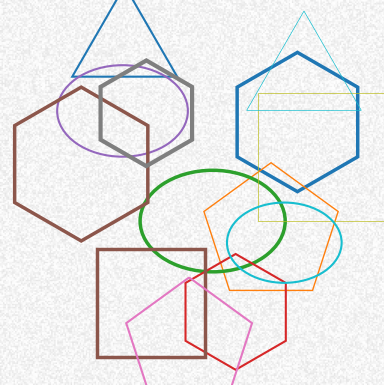[{"shape": "triangle", "thickness": 1.5, "radius": 0.79, "center": [0.324, 0.88]}, {"shape": "hexagon", "thickness": 2.5, "radius": 0.9, "center": [0.773, 0.683]}, {"shape": "pentagon", "thickness": 1, "radius": 0.92, "center": [0.704, 0.394]}, {"shape": "oval", "thickness": 2.5, "radius": 0.94, "center": [0.552, 0.426]}, {"shape": "hexagon", "thickness": 1.5, "radius": 0.75, "center": [0.612, 0.19]}, {"shape": "oval", "thickness": 1.5, "radius": 0.85, "center": [0.318, 0.712]}, {"shape": "square", "thickness": 2.5, "radius": 0.7, "center": [0.392, 0.213]}, {"shape": "hexagon", "thickness": 2.5, "radius": 1.0, "center": [0.211, 0.574]}, {"shape": "pentagon", "thickness": 1.5, "radius": 0.86, "center": [0.491, 0.108]}, {"shape": "hexagon", "thickness": 3, "radius": 0.69, "center": [0.38, 0.706]}, {"shape": "square", "thickness": 0.5, "radius": 0.83, "center": [0.836, 0.592]}, {"shape": "triangle", "thickness": 0.5, "radius": 0.86, "center": [0.79, 0.799]}, {"shape": "oval", "thickness": 1.5, "radius": 0.74, "center": [0.738, 0.37]}]